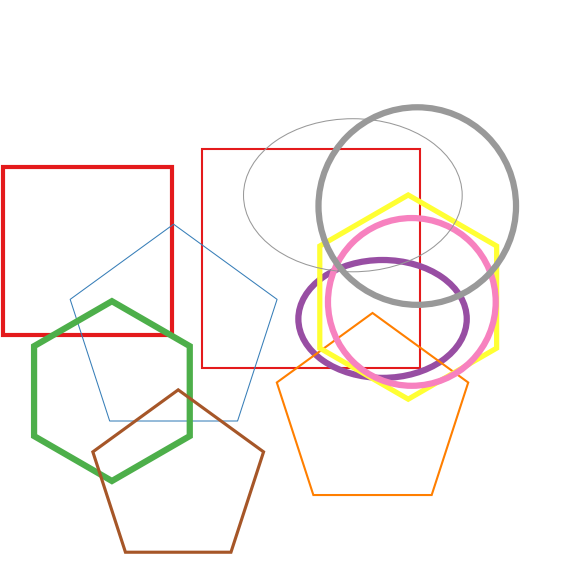[{"shape": "square", "thickness": 2, "radius": 0.73, "center": [0.151, 0.564]}, {"shape": "square", "thickness": 1, "radius": 0.94, "center": [0.538, 0.552]}, {"shape": "pentagon", "thickness": 0.5, "radius": 0.94, "center": [0.301, 0.423]}, {"shape": "hexagon", "thickness": 3, "radius": 0.78, "center": [0.194, 0.322]}, {"shape": "oval", "thickness": 3, "radius": 0.73, "center": [0.662, 0.447]}, {"shape": "pentagon", "thickness": 1, "radius": 0.87, "center": [0.645, 0.283]}, {"shape": "hexagon", "thickness": 2.5, "radius": 0.88, "center": [0.707, 0.485]}, {"shape": "pentagon", "thickness": 1.5, "radius": 0.78, "center": [0.309, 0.169]}, {"shape": "circle", "thickness": 3, "radius": 0.73, "center": [0.713, 0.476]}, {"shape": "circle", "thickness": 3, "radius": 0.86, "center": [0.723, 0.642]}, {"shape": "oval", "thickness": 0.5, "radius": 0.95, "center": [0.611, 0.661]}]